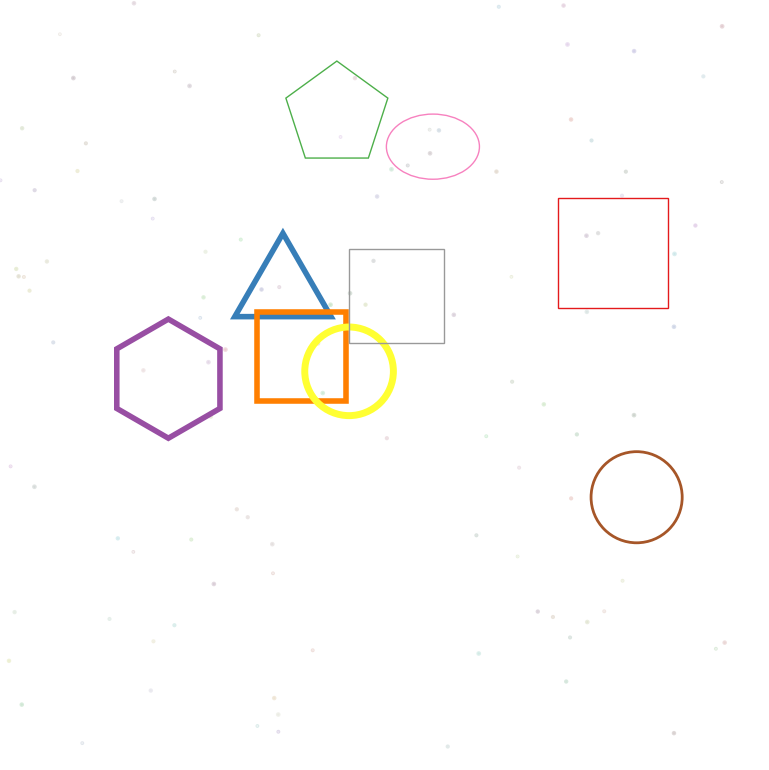[{"shape": "square", "thickness": 0.5, "radius": 0.36, "center": [0.796, 0.671]}, {"shape": "triangle", "thickness": 2, "radius": 0.36, "center": [0.367, 0.625]}, {"shape": "pentagon", "thickness": 0.5, "radius": 0.35, "center": [0.437, 0.851]}, {"shape": "hexagon", "thickness": 2, "radius": 0.39, "center": [0.219, 0.508]}, {"shape": "square", "thickness": 2, "radius": 0.29, "center": [0.391, 0.537]}, {"shape": "circle", "thickness": 2.5, "radius": 0.29, "center": [0.453, 0.518]}, {"shape": "circle", "thickness": 1, "radius": 0.3, "center": [0.827, 0.354]}, {"shape": "oval", "thickness": 0.5, "radius": 0.3, "center": [0.562, 0.81]}, {"shape": "square", "thickness": 0.5, "radius": 0.31, "center": [0.515, 0.615]}]